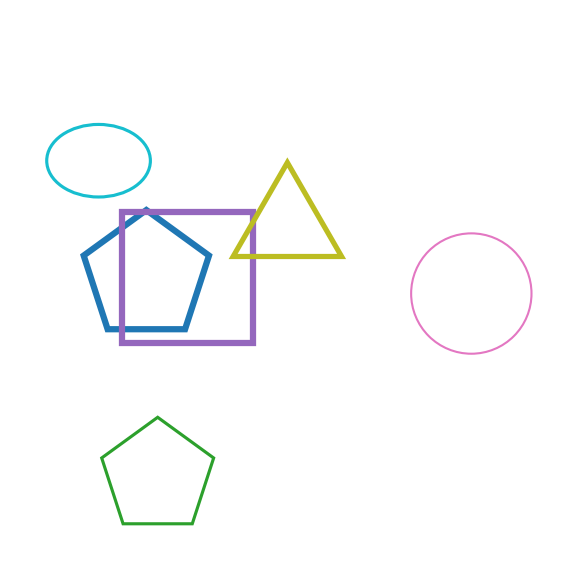[{"shape": "pentagon", "thickness": 3, "radius": 0.57, "center": [0.253, 0.521]}, {"shape": "pentagon", "thickness": 1.5, "radius": 0.51, "center": [0.273, 0.175]}, {"shape": "square", "thickness": 3, "radius": 0.57, "center": [0.325, 0.519]}, {"shape": "circle", "thickness": 1, "radius": 0.52, "center": [0.816, 0.491]}, {"shape": "triangle", "thickness": 2.5, "radius": 0.54, "center": [0.498, 0.609]}, {"shape": "oval", "thickness": 1.5, "radius": 0.45, "center": [0.171, 0.721]}]